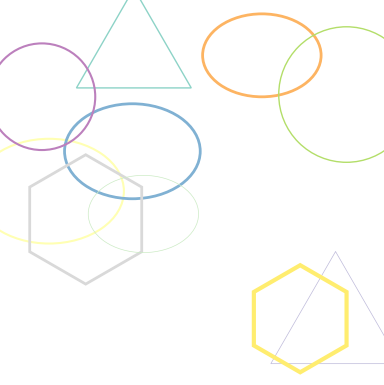[{"shape": "triangle", "thickness": 1, "radius": 0.86, "center": [0.348, 0.858]}, {"shape": "oval", "thickness": 1.5, "radius": 0.97, "center": [0.127, 0.503]}, {"shape": "triangle", "thickness": 0.5, "radius": 0.97, "center": [0.872, 0.152]}, {"shape": "oval", "thickness": 2, "radius": 0.88, "center": [0.344, 0.607]}, {"shape": "oval", "thickness": 2, "radius": 0.77, "center": [0.68, 0.856]}, {"shape": "circle", "thickness": 1, "radius": 0.88, "center": [0.9, 0.754]}, {"shape": "hexagon", "thickness": 2, "radius": 0.84, "center": [0.223, 0.43]}, {"shape": "circle", "thickness": 1.5, "radius": 0.69, "center": [0.109, 0.749]}, {"shape": "oval", "thickness": 0.5, "radius": 0.72, "center": [0.373, 0.444]}, {"shape": "hexagon", "thickness": 3, "radius": 0.7, "center": [0.78, 0.172]}]